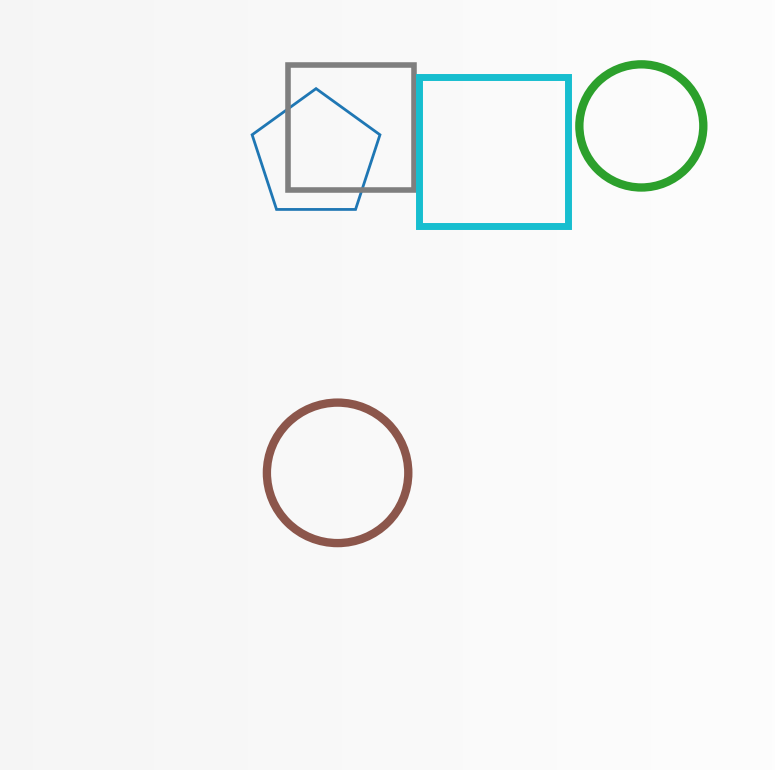[{"shape": "pentagon", "thickness": 1, "radius": 0.43, "center": [0.408, 0.798]}, {"shape": "circle", "thickness": 3, "radius": 0.4, "center": [0.828, 0.836]}, {"shape": "circle", "thickness": 3, "radius": 0.46, "center": [0.436, 0.386]}, {"shape": "square", "thickness": 2, "radius": 0.4, "center": [0.453, 0.835]}, {"shape": "square", "thickness": 2.5, "radius": 0.48, "center": [0.637, 0.803]}]